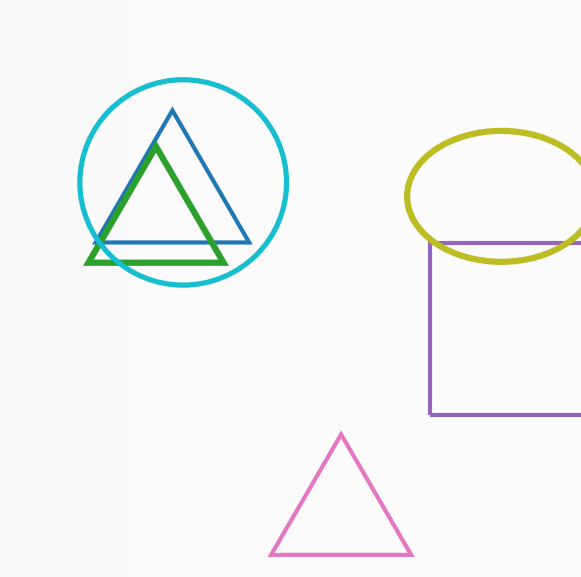[{"shape": "triangle", "thickness": 2, "radius": 0.76, "center": [0.297, 0.656]}, {"shape": "triangle", "thickness": 3, "radius": 0.67, "center": [0.268, 0.611]}, {"shape": "square", "thickness": 2, "radius": 0.74, "center": [0.888, 0.43]}, {"shape": "triangle", "thickness": 2, "radius": 0.7, "center": [0.587, 0.108]}, {"shape": "oval", "thickness": 3, "radius": 0.81, "center": [0.862, 0.659]}, {"shape": "circle", "thickness": 2.5, "radius": 0.89, "center": [0.315, 0.683]}]